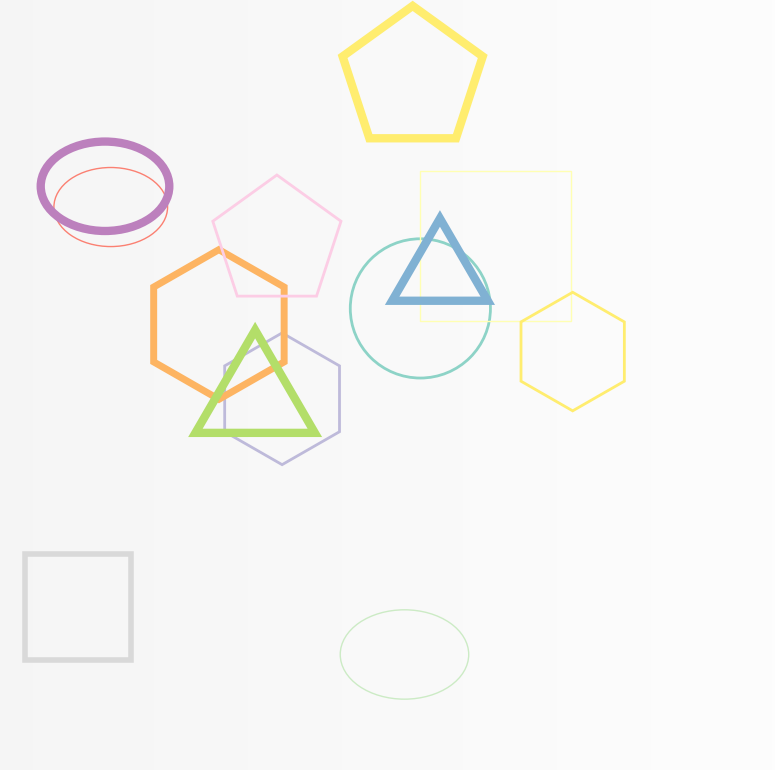[{"shape": "circle", "thickness": 1, "radius": 0.45, "center": [0.542, 0.599]}, {"shape": "square", "thickness": 0.5, "radius": 0.49, "center": [0.64, 0.68]}, {"shape": "hexagon", "thickness": 1, "radius": 0.43, "center": [0.364, 0.482]}, {"shape": "oval", "thickness": 0.5, "radius": 0.37, "center": [0.143, 0.731]}, {"shape": "triangle", "thickness": 3, "radius": 0.36, "center": [0.568, 0.645]}, {"shape": "hexagon", "thickness": 2.5, "radius": 0.49, "center": [0.282, 0.579]}, {"shape": "triangle", "thickness": 3, "radius": 0.44, "center": [0.329, 0.482]}, {"shape": "pentagon", "thickness": 1, "radius": 0.43, "center": [0.357, 0.686]}, {"shape": "square", "thickness": 2, "radius": 0.34, "center": [0.101, 0.212]}, {"shape": "oval", "thickness": 3, "radius": 0.41, "center": [0.135, 0.758]}, {"shape": "oval", "thickness": 0.5, "radius": 0.41, "center": [0.522, 0.15]}, {"shape": "hexagon", "thickness": 1, "radius": 0.38, "center": [0.739, 0.543]}, {"shape": "pentagon", "thickness": 3, "radius": 0.48, "center": [0.532, 0.897]}]